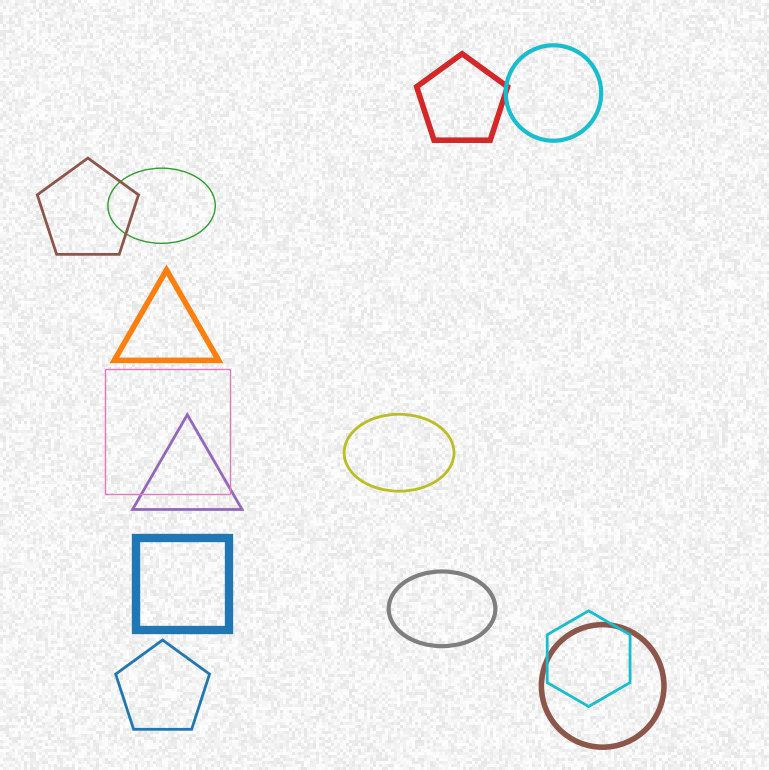[{"shape": "square", "thickness": 3, "radius": 0.3, "center": [0.237, 0.241]}, {"shape": "pentagon", "thickness": 1, "radius": 0.32, "center": [0.211, 0.105]}, {"shape": "triangle", "thickness": 2, "radius": 0.39, "center": [0.216, 0.571]}, {"shape": "oval", "thickness": 0.5, "radius": 0.35, "center": [0.21, 0.733]}, {"shape": "pentagon", "thickness": 2, "radius": 0.31, "center": [0.6, 0.868]}, {"shape": "triangle", "thickness": 1, "radius": 0.41, "center": [0.243, 0.379]}, {"shape": "circle", "thickness": 2, "radius": 0.4, "center": [0.783, 0.109]}, {"shape": "pentagon", "thickness": 1, "radius": 0.35, "center": [0.114, 0.726]}, {"shape": "square", "thickness": 0.5, "radius": 0.4, "center": [0.217, 0.44]}, {"shape": "oval", "thickness": 1.5, "radius": 0.35, "center": [0.574, 0.209]}, {"shape": "oval", "thickness": 1, "radius": 0.36, "center": [0.518, 0.412]}, {"shape": "circle", "thickness": 1.5, "radius": 0.31, "center": [0.719, 0.879]}, {"shape": "hexagon", "thickness": 1, "radius": 0.31, "center": [0.764, 0.145]}]